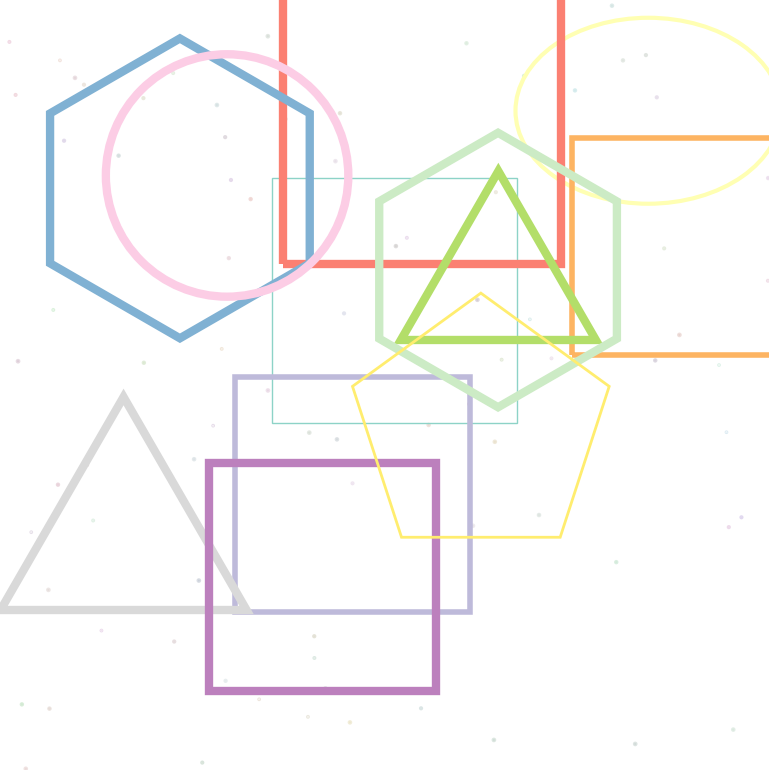[{"shape": "square", "thickness": 0.5, "radius": 0.79, "center": [0.513, 0.61]}, {"shape": "oval", "thickness": 1.5, "radius": 0.86, "center": [0.842, 0.856]}, {"shape": "square", "thickness": 2, "radius": 0.76, "center": [0.458, 0.357]}, {"shape": "square", "thickness": 3, "radius": 0.9, "center": [0.548, 0.838]}, {"shape": "hexagon", "thickness": 3, "radius": 0.97, "center": [0.234, 0.755]}, {"shape": "square", "thickness": 2, "radius": 0.7, "center": [0.884, 0.68]}, {"shape": "triangle", "thickness": 3, "radius": 0.73, "center": [0.647, 0.632]}, {"shape": "circle", "thickness": 3, "radius": 0.79, "center": [0.295, 0.772]}, {"shape": "triangle", "thickness": 3, "radius": 0.92, "center": [0.16, 0.3]}, {"shape": "square", "thickness": 3, "radius": 0.74, "center": [0.419, 0.251]}, {"shape": "hexagon", "thickness": 3, "radius": 0.89, "center": [0.647, 0.649]}, {"shape": "pentagon", "thickness": 1, "radius": 0.88, "center": [0.624, 0.444]}]